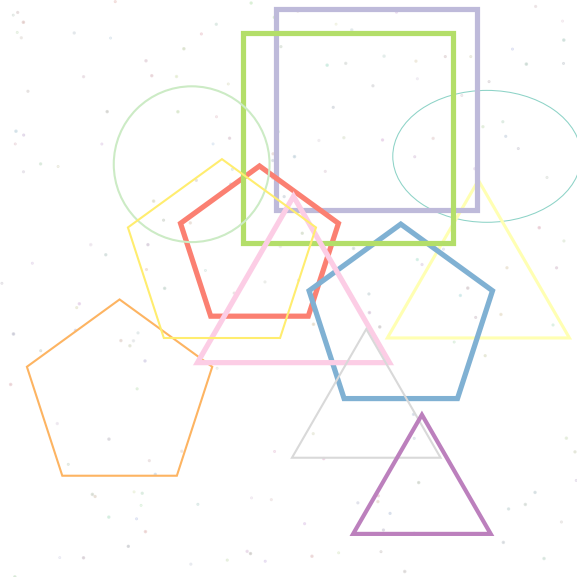[{"shape": "oval", "thickness": 0.5, "radius": 0.82, "center": [0.843, 0.728]}, {"shape": "triangle", "thickness": 1.5, "radius": 0.91, "center": [0.828, 0.505]}, {"shape": "square", "thickness": 2.5, "radius": 0.87, "center": [0.652, 0.809]}, {"shape": "pentagon", "thickness": 2.5, "radius": 0.72, "center": [0.449, 0.568]}, {"shape": "pentagon", "thickness": 2.5, "radius": 0.83, "center": [0.694, 0.444]}, {"shape": "pentagon", "thickness": 1, "radius": 0.84, "center": [0.207, 0.312]}, {"shape": "square", "thickness": 2.5, "radius": 0.91, "center": [0.602, 0.761]}, {"shape": "triangle", "thickness": 2.5, "radius": 0.96, "center": [0.508, 0.467]}, {"shape": "triangle", "thickness": 1, "radius": 0.74, "center": [0.634, 0.281]}, {"shape": "triangle", "thickness": 2, "radius": 0.69, "center": [0.731, 0.143]}, {"shape": "circle", "thickness": 1, "radius": 0.67, "center": [0.332, 0.715]}, {"shape": "pentagon", "thickness": 1, "radius": 0.86, "center": [0.384, 0.552]}]